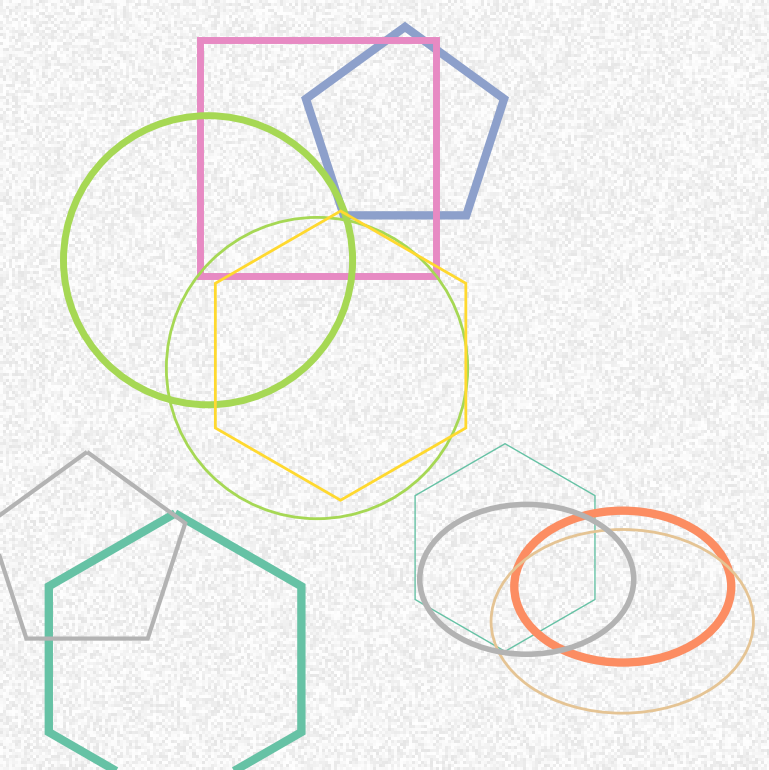[{"shape": "hexagon", "thickness": 0.5, "radius": 0.67, "center": [0.656, 0.289]}, {"shape": "hexagon", "thickness": 3, "radius": 0.95, "center": [0.227, 0.144]}, {"shape": "oval", "thickness": 3, "radius": 0.7, "center": [0.809, 0.238]}, {"shape": "pentagon", "thickness": 3, "radius": 0.68, "center": [0.526, 0.83]}, {"shape": "square", "thickness": 2.5, "radius": 0.76, "center": [0.413, 0.795]}, {"shape": "circle", "thickness": 1, "radius": 0.98, "center": [0.412, 0.522]}, {"shape": "circle", "thickness": 2.5, "radius": 0.94, "center": [0.27, 0.662]}, {"shape": "hexagon", "thickness": 1, "radius": 0.94, "center": [0.442, 0.538]}, {"shape": "oval", "thickness": 1, "radius": 0.85, "center": [0.808, 0.193]}, {"shape": "oval", "thickness": 2, "radius": 0.69, "center": [0.684, 0.248]}, {"shape": "pentagon", "thickness": 1.5, "radius": 0.67, "center": [0.113, 0.279]}]